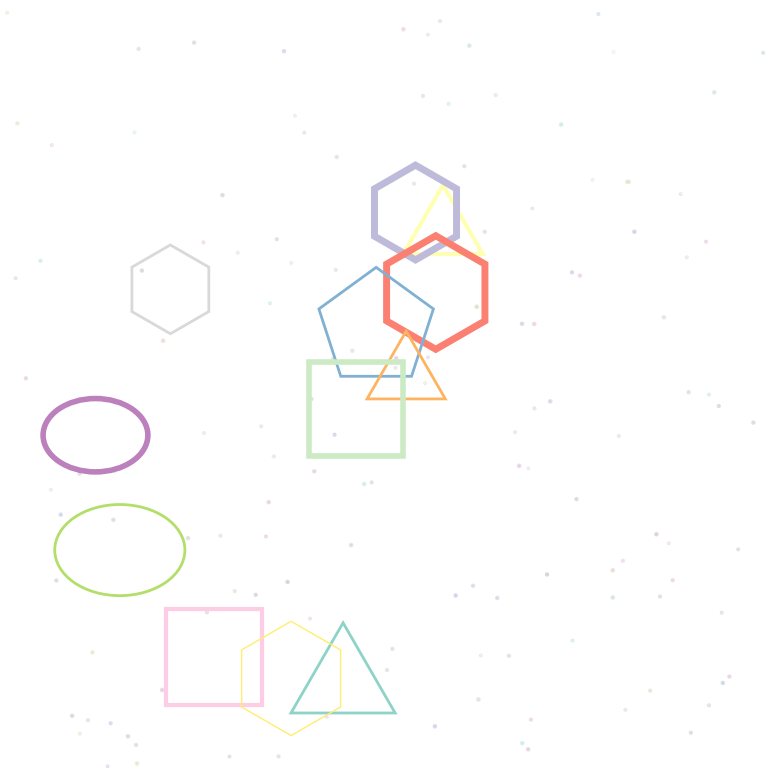[{"shape": "triangle", "thickness": 1, "radius": 0.39, "center": [0.446, 0.113]}, {"shape": "triangle", "thickness": 1.5, "radius": 0.3, "center": [0.575, 0.7]}, {"shape": "hexagon", "thickness": 2.5, "radius": 0.31, "center": [0.54, 0.724]}, {"shape": "hexagon", "thickness": 2.5, "radius": 0.37, "center": [0.566, 0.62]}, {"shape": "pentagon", "thickness": 1, "radius": 0.39, "center": [0.489, 0.575]}, {"shape": "triangle", "thickness": 1, "radius": 0.29, "center": [0.528, 0.511]}, {"shape": "oval", "thickness": 1, "radius": 0.42, "center": [0.156, 0.286]}, {"shape": "square", "thickness": 1.5, "radius": 0.31, "center": [0.278, 0.147]}, {"shape": "hexagon", "thickness": 1, "radius": 0.29, "center": [0.221, 0.624]}, {"shape": "oval", "thickness": 2, "radius": 0.34, "center": [0.124, 0.435]}, {"shape": "square", "thickness": 2, "radius": 0.31, "center": [0.462, 0.469]}, {"shape": "hexagon", "thickness": 0.5, "radius": 0.37, "center": [0.378, 0.119]}]